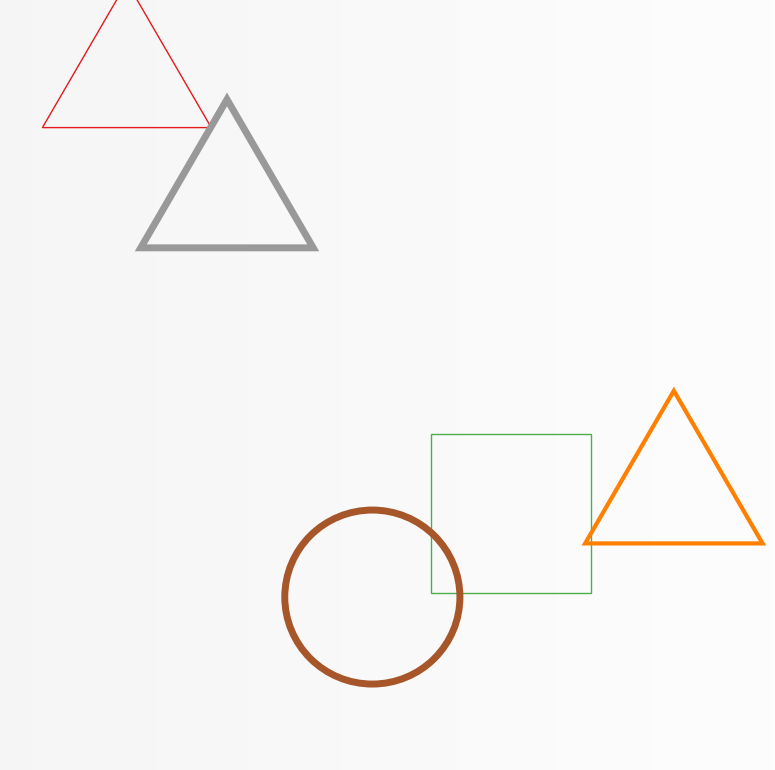[{"shape": "triangle", "thickness": 0.5, "radius": 0.63, "center": [0.164, 0.897]}, {"shape": "square", "thickness": 0.5, "radius": 0.51, "center": [0.66, 0.333]}, {"shape": "triangle", "thickness": 1.5, "radius": 0.66, "center": [0.869, 0.36]}, {"shape": "circle", "thickness": 2.5, "radius": 0.56, "center": [0.48, 0.225]}, {"shape": "triangle", "thickness": 2.5, "radius": 0.64, "center": [0.293, 0.742]}]